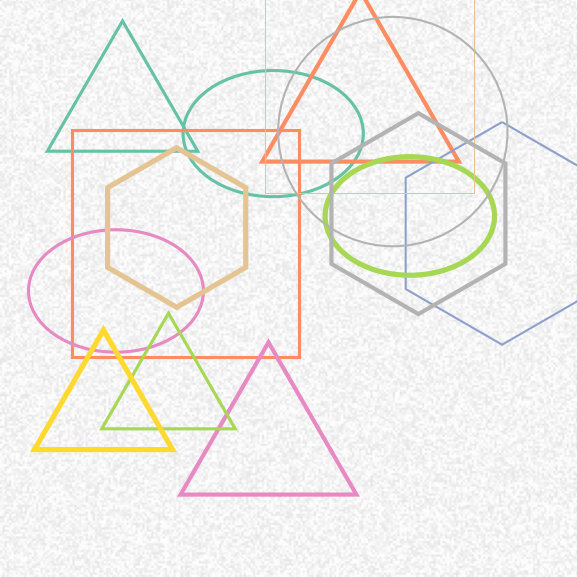[{"shape": "oval", "thickness": 1.5, "radius": 0.78, "center": [0.473, 0.768]}, {"shape": "triangle", "thickness": 1.5, "radius": 0.75, "center": [0.212, 0.812]}, {"shape": "square", "thickness": 1.5, "radius": 0.98, "center": [0.321, 0.578]}, {"shape": "triangle", "thickness": 2, "radius": 0.98, "center": [0.624, 0.818]}, {"shape": "hexagon", "thickness": 1, "radius": 0.96, "center": [0.869, 0.595]}, {"shape": "oval", "thickness": 1.5, "radius": 0.76, "center": [0.201, 0.495]}, {"shape": "triangle", "thickness": 2, "radius": 0.88, "center": [0.465, 0.231]}, {"shape": "triangle", "thickness": 1.5, "radius": 0.67, "center": [0.292, 0.323]}, {"shape": "oval", "thickness": 2.5, "radius": 0.73, "center": [0.71, 0.625]}, {"shape": "triangle", "thickness": 2.5, "radius": 0.69, "center": [0.179, 0.29]}, {"shape": "hexagon", "thickness": 2.5, "radius": 0.69, "center": [0.306, 0.605]}, {"shape": "square", "thickness": 0.5, "radius": 0.91, "center": [0.64, 0.847]}, {"shape": "circle", "thickness": 1, "radius": 0.99, "center": [0.68, 0.771]}, {"shape": "hexagon", "thickness": 2, "radius": 0.87, "center": [0.725, 0.629]}]